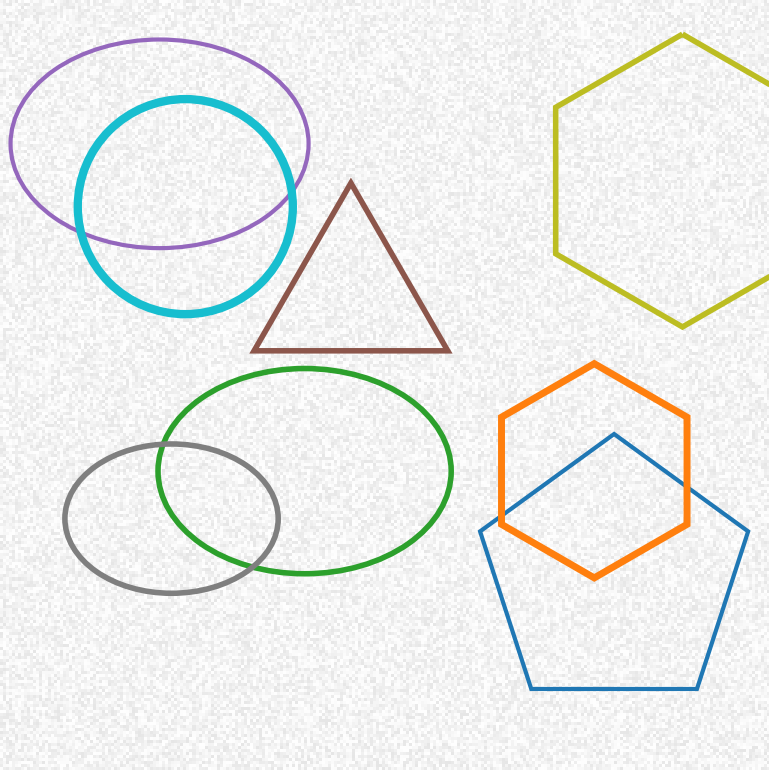[{"shape": "pentagon", "thickness": 1.5, "radius": 0.92, "center": [0.798, 0.253]}, {"shape": "hexagon", "thickness": 2.5, "radius": 0.7, "center": [0.772, 0.389]}, {"shape": "oval", "thickness": 2, "radius": 0.95, "center": [0.396, 0.388]}, {"shape": "oval", "thickness": 1.5, "radius": 0.97, "center": [0.207, 0.813]}, {"shape": "triangle", "thickness": 2, "radius": 0.73, "center": [0.456, 0.617]}, {"shape": "oval", "thickness": 2, "radius": 0.69, "center": [0.223, 0.326]}, {"shape": "hexagon", "thickness": 2, "radius": 0.95, "center": [0.886, 0.766]}, {"shape": "circle", "thickness": 3, "radius": 0.7, "center": [0.241, 0.732]}]